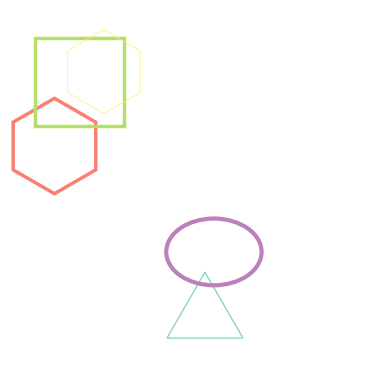[{"shape": "triangle", "thickness": 1, "radius": 0.57, "center": [0.532, 0.179]}, {"shape": "hexagon", "thickness": 2.5, "radius": 0.62, "center": [0.141, 0.621]}, {"shape": "square", "thickness": 2.5, "radius": 0.58, "center": [0.206, 0.787]}, {"shape": "oval", "thickness": 3, "radius": 0.62, "center": [0.556, 0.346]}, {"shape": "hexagon", "thickness": 0.5, "radius": 0.54, "center": [0.27, 0.814]}]